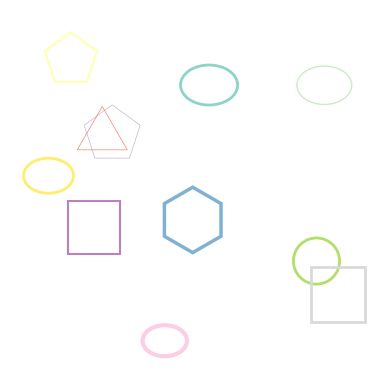[{"shape": "oval", "thickness": 2, "radius": 0.37, "center": [0.543, 0.779]}, {"shape": "pentagon", "thickness": 1.5, "radius": 0.36, "center": [0.184, 0.845]}, {"shape": "pentagon", "thickness": 0.5, "radius": 0.38, "center": [0.291, 0.651]}, {"shape": "triangle", "thickness": 0.5, "radius": 0.38, "center": [0.266, 0.648]}, {"shape": "hexagon", "thickness": 2.5, "radius": 0.42, "center": [0.501, 0.429]}, {"shape": "circle", "thickness": 2, "radius": 0.3, "center": [0.822, 0.322]}, {"shape": "oval", "thickness": 3, "radius": 0.29, "center": [0.428, 0.115]}, {"shape": "square", "thickness": 2, "radius": 0.35, "center": [0.878, 0.235]}, {"shape": "square", "thickness": 1.5, "radius": 0.34, "center": [0.244, 0.408]}, {"shape": "oval", "thickness": 1, "radius": 0.36, "center": [0.842, 0.779]}, {"shape": "oval", "thickness": 2, "radius": 0.32, "center": [0.126, 0.544]}]